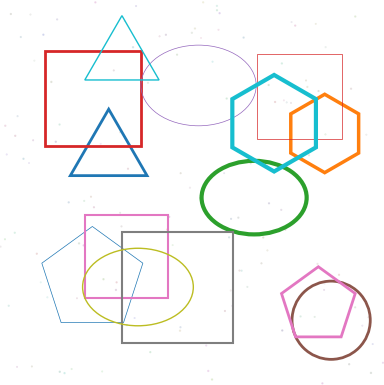[{"shape": "pentagon", "thickness": 0.5, "radius": 0.69, "center": [0.24, 0.274]}, {"shape": "triangle", "thickness": 2, "radius": 0.58, "center": [0.282, 0.601]}, {"shape": "hexagon", "thickness": 2.5, "radius": 0.51, "center": [0.843, 0.653]}, {"shape": "oval", "thickness": 3, "radius": 0.68, "center": [0.66, 0.487]}, {"shape": "square", "thickness": 0.5, "radius": 0.55, "center": [0.779, 0.75]}, {"shape": "square", "thickness": 2, "radius": 0.62, "center": [0.242, 0.745]}, {"shape": "oval", "thickness": 0.5, "radius": 0.75, "center": [0.516, 0.778]}, {"shape": "circle", "thickness": 2, "radius": 0.51, "center": [0.86, 0.168]}, {"shape": "square", "thickness": 1.5, "radius": 0.54, "center": [0.328, 0.334]}, {"shape": "pentagon", "thickness": 2, "radius": 0.5, "center": [0.827, 0.206]}, {"shape": "square", "thickness": 1.5, "radius": 0.72, "center": [0.461, 0.254]}, {"shape": "oval", "thickness": 1, "radius": 0.72, "center": [0.358, 0.254]}, {"shape": "triangle", "thickness": 1, "radius": 0.56, "center": [0.317, 0.848]}, {"shape": "hexagon", "thickness": 3, "radius": 0.63, "center": [0.712, 0.68]}]